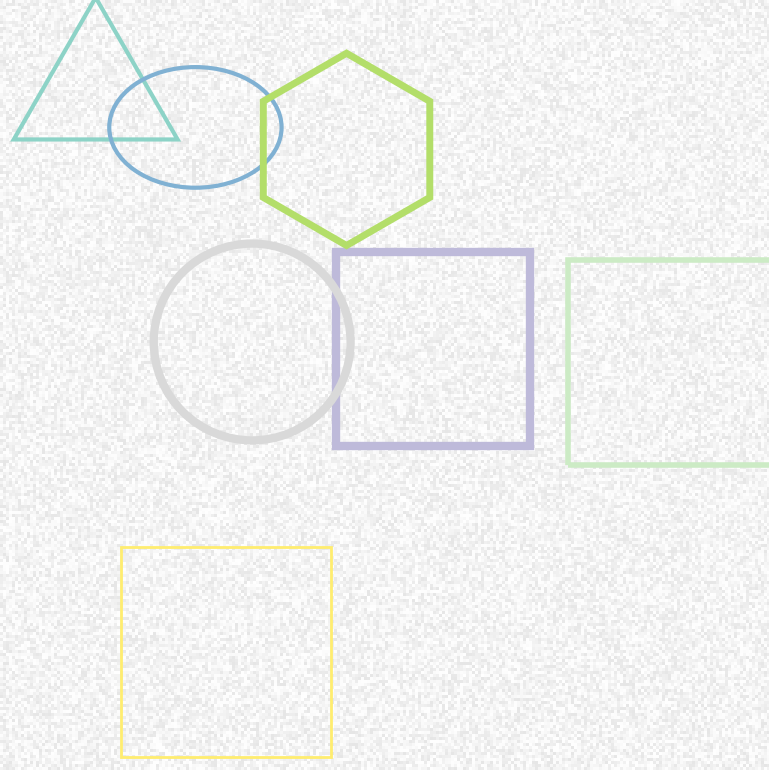[{"shape": "triangle", "thickness": 1.5, "radius": 0.61, "center": [0.124, 0.88]}, {"shape": "square", "thickness": 3, "radius": 0.63, "center": [0.562, 0.547]}, {"shape": "oval", "thickness": 1.5, "radius": 0.56, "center": [0.254, 0.835]}, {"shape": "hexagon", "thickness": 2.5, "radius": 0.62, "center": [0.45, 0.806]}, {"shape": "circle", "thickness": 3, "radius": 0.64, "center": [0.327, 0.556]}, {"shape": "square", "thickness": 2, "radius": 0.67, "center": [0.872, 0.529]}, {"shape": "square", "thickness": 1, "radius": 0.68, "center": [0.293, 0.153]}]